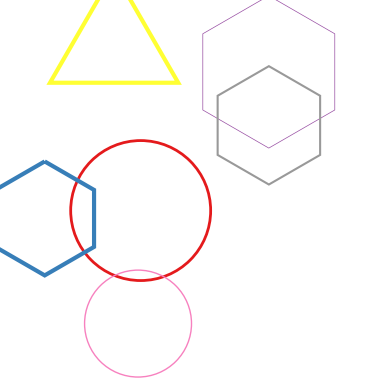[{"shape": "circle", "thickness": 2, "radius": 0.91, "center": [0.365, 0.453]}, {"shape": "hexagon", "thickness": 3, "radius": 0.74, "center": [0.116, 0.433]}, {"shape": "hexagon", "thickness": 0.5, "radius": 0.99, "center": [0.698, 0.813]}, {"shape": "triangle", "thickness": 3, "radius": 0.96, "center": [0.296, 0.881]}, {"shape": "circle", "thickness": 1, "radius": 0.69, "center": [0.359, 0.16]}, {"shape": "hexagon", "thickness": 1.5, "radius": 0.77, "center": [0.698, 0.674]}]